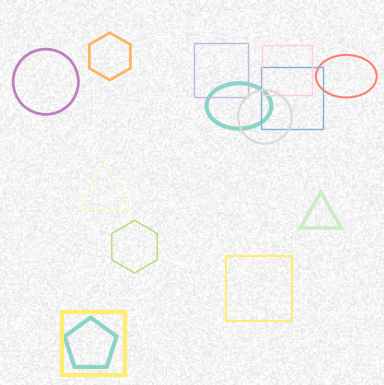[{"shape": "oval", "thickness": 3, "radius": 0.42, "center": [0.621, 0.725]}, {"shape": "pentagon", "thickness": 3, "radius": 0.35, "center": [0.235, 0.104]}, {"shape": "triangle", "thickness": 0.5, "radius": 0.4, "center": [0.272, 0.497]}, {"shape": "square", "thickness": 1, "radius": 0.35, "center": [0.574, 0.818]}, {"shape": "oval", "thickness": 1.5, "radius": 0.4, "center": [0.9, 0.802]}, {"shape": "square", "thickness": 1, "radius": 0.4, "center": [0.759, 0.746]}, {"shape": "hexagon", "thickness": 2, "radius": 0.31, "center": [0.285, 0.853]}, {"shape": "hexagon", "thickness": 1, "radius": 0.34, "center": [0.35, 0.359]}, {"shape": "square", "thickness": 1, "radius": 0.33, "center": [0.746, 0.819]}, {"shape": "circle", "thickness": 1.5, "radius": 0.35, "center": [0.688, 0.696]}, {"shape": "circle", "thickness": 2, "radius": 0.42, "center": [0.119, 0.788]}, {"shape": "triangle", "thickness": 2.5, "radius": 0.31, "center": [0.833, 0.439]}, {"shape": "square", "thickness": 1.5, "radius": 0.43, "center": [0.672, 0.25]}, {"shape": "square", "thickness": 3, "radius": 0.41, "center": [0.243, 0.108]}]